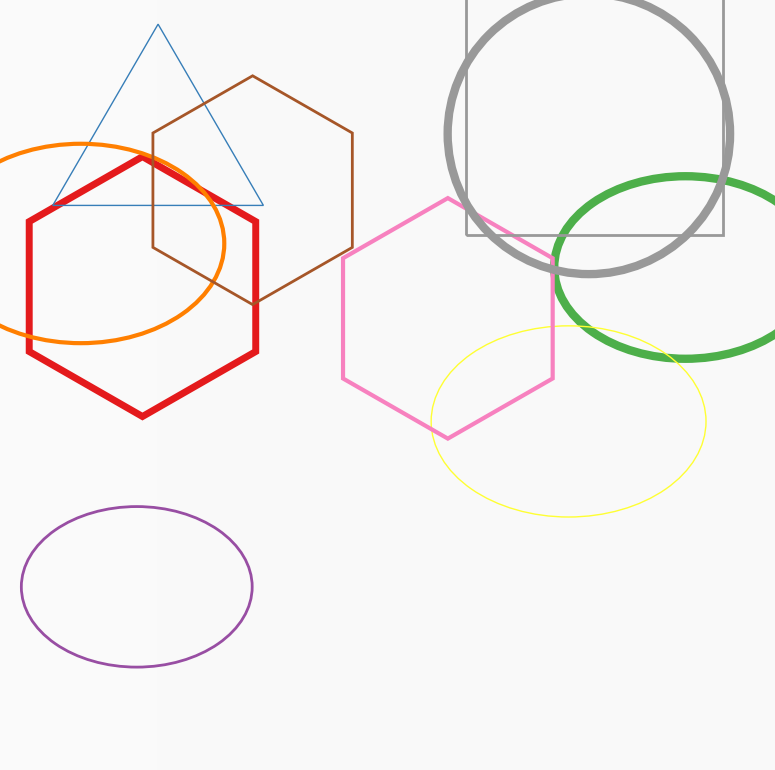[{"shape": "hexagon", "thickness": 2.5, "radius": 0.84, "center": [0.184, 0.628]}, {"shape": "triangle", "thickness": 0.5, "radius": 0.78, "center": [0.204, 0.812]}, {"shape": "oval", "thickness": 3, "radius": 0.85, "center": [0.884, 0.653]}, {"shape": "oval", "thickness": 1, "radius": 0.74, "center": [0.176, 0.238]}, {"shape": "oval", "thickness": 1.5, "radius": 0.92, "center": [0.104, 0.684]}, {"shape": "oval", "thickness": 0.5, "radius": 0.89, "center": [0.734, 0.453]}, {"shape": "hexagon", "thickness": 1, "radius": 0.74, "center": [0.326, 0.753]}, {"shape": "hexagon", "thickness": 1.5, "radius": 0.78, "center": [0.578, 0.587]}, {"shape": "circle", "thickness": 3, "radius": 0.91, "center": [0.76, 0.826]}, {"shape": "square", "thickness": 1, "radius": 0.83, "center": [0.767, 0.86]}]